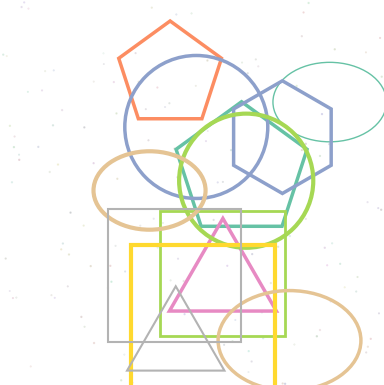[{"shape": "pentagon", "thickness": 2.5, "radius": 0.89, "center": [0.627, 0.557]}, {"shape": "oval", "thickness": 1, "radius": 0.74, "center": [0.856, 0.735]}, {"shape": "pentagon", "thickness": 2.5, "radius": 0.7, "center": [0.442, 0.805]}, {"shape": "circle", "thickness": 2.5, "radius": 0.93, "center": [0.51, 0.67]}, {"shape": "hexagon", "thickness": 2.5, "radius": 0.73, "center": [0.733, 0.644]}, {"shape": "triangle", "thickness": 2.5, "radius": 0.8, "center": [0.579, 0.272]}, {"shape": "circle", "thickness": 3, "radius": 0.87, "center": [0.639, 0.531]}, {"shape": "square", "thickness": 2, "radius": 0.81, "center": [0.579, 0.289]}, {"shape": "square", "thickness": 3, "radius": 0.93, "center": [0.528, 0.177]}, {"shape": "oval", "thickness": 3, "radius": 0.73, "center": [0.388, 0.505]}, {"shape": "oval", "thickness": 2.5, "radius": 0.93, "center": [0.752, 0.115]}, {"shape": "triangle", "thickness": 1.5, "radius": 0.73, "center": [0.456, 0.11]}, {"shape": "square", "thickness": 1.5, "radius": 0.86, "center": [0.453, 0.285]}]